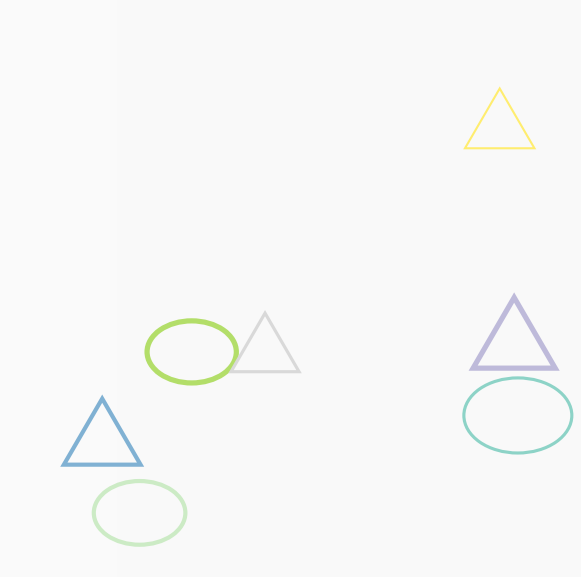[{"shape": "oval", "thickness": 1.5, "radius": 0.46, "center": [0.891, 0.28]}, {"shape": "triangle", "thickness": 2.5, "radius": 0.41, "center": [0.885, 0.402]}, {"shape": "triangle", "thickness": 2, "radius": 0.38, "center": [0.176, 0.233]}, {"shape": "oval", "thickness": 2.5, "radius": 0.38, "center": [0.33, 0.39]}, {"shape": "triangle", "thickness": 1.5, "radius": 0.34, "center": [0.456, 0.389]}, {"shape": "oval", "thickness": 2, "radius": 0.39, "center": [0.24, 0.111]}, {"shape": "triangle", "thickness": 1, "radius": 0.35, "center": [0.86, 0.777]}]